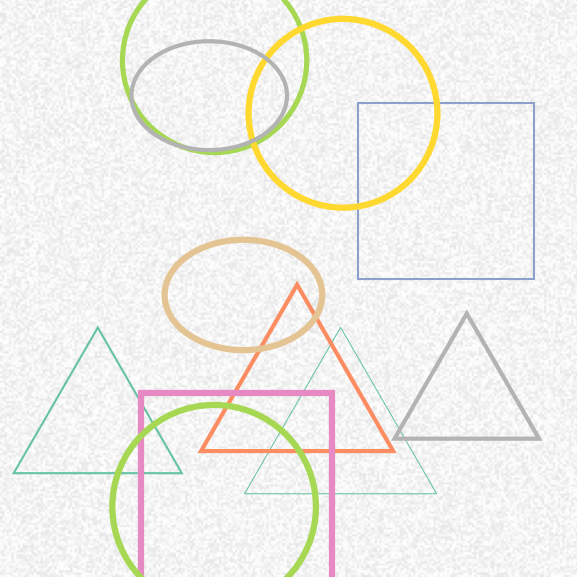[{"shape": "triangle", "thickness": 1, "radius": 0.84, "center": [0.169, 0.264]}, {"shape": "triangle", "thickness": 0.5, "radius": 0.96, "center": [0.59, 0.24]}, {"shape": "triangle", "thickness": 2, "radius": 0.96, "center": [0.514, 0.314]}, {"shape": "square", "thickness": 1, "radius": 0.76, "center": [0.772, 0.669]}, {"shape": "square", "thickness": 3, "radius": 0.83, "center": [0.409, 0.154]}, {"shape": "circle", "thickness": 3, "radius": 0.88, "center": [0.371, 0.122]}, {"shape": "circle", "thickness": 2.5, "radius": 0.8, "center": [0.372, 0.895]}, {"shape": "circle", "thickness": 3, "radius": 0.82, "center": [0.594, 0.803]}, {"shape": "oval", "thickness": 3, "radius": 0.68, "center": [0.422, 0.488]}, {"shape": "triangle", "thickness": 2, "radius": 0.72, "center": [0.808, 0.312]}, {"shape": "oval", "thickness": 2, "radius": 0.67, "center": [0.362, 0.834]}]